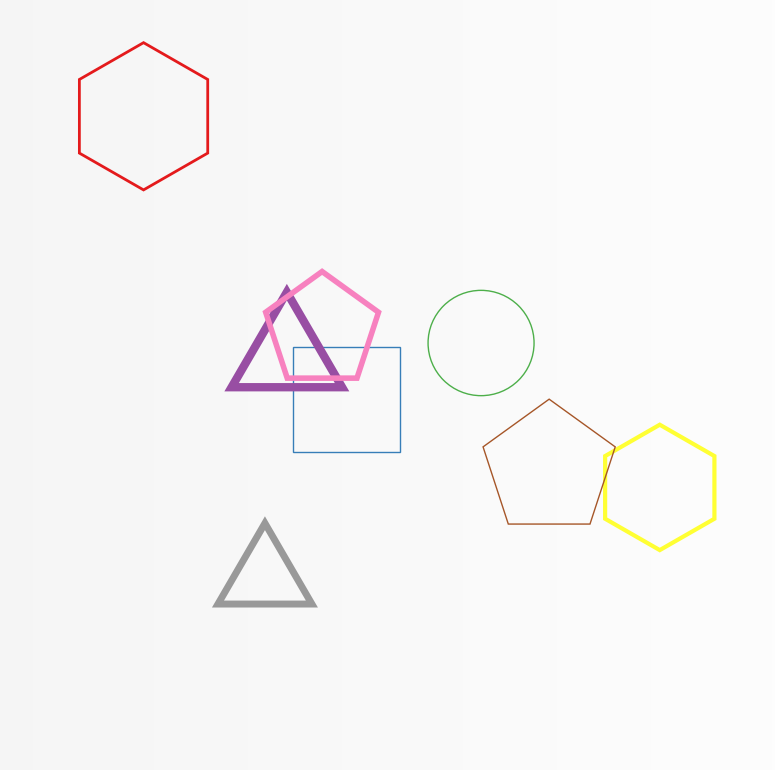[{"shape": "hexagon", "thickness": 1, "radius": 0.48, "center": [0.185, 0.849]}, {"shape": "square", "thickness": 0.5, "radius": 0.34, "center": [0.447, 0.481]}, {"shape": "circle", "thickness": 0.5, "radius": 0.34, "center": [0.621, 0.555]}, {"shape": "triangle", "thickness": 3, "radius": 0.41, "center": [0.37, 0.538]}, {"shape": "hexagon", "thickness": 1.5, "radius": 0.41, "center": [0.851, 0.367]}, {"shape": "pentagon", "thickness": 0.5, "radius": 0.45, "center": [0.709, 0.392]}, {"shape": "pentagon", "thickness": 2, "radius": 0.38, "center": [0.416, 0.571]}, {"shape": "triangle", "thickness": 2.5, "radius": 0.35, "center": [0.342, 0.251]}]